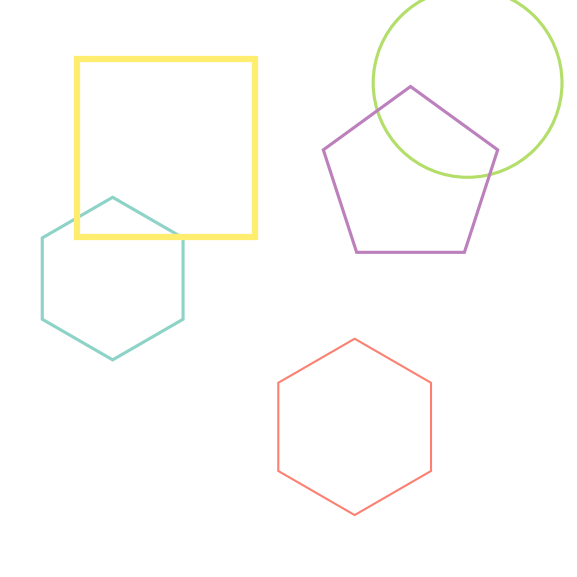[{"shape": "hexagon", "thickness": 1.5, "radius": 0.7, "center": [0.195, 0.517]}, {"shape": "hexagon", "thickness": 1, "radius": 0.76, "center": [0.614, 0.26]}, {"shape": "circle", "thickness": 1.5, "radius": 0.82, "center": [0.81, 0.856]}, {"shape": "pentagon", "thickness": 1.5, "radius": 0.79, "center": [0.711, 0.691]}, {"shape": "square", "thickness": 3, "radius": 0.77, "center": [0.288, 0.743]}]